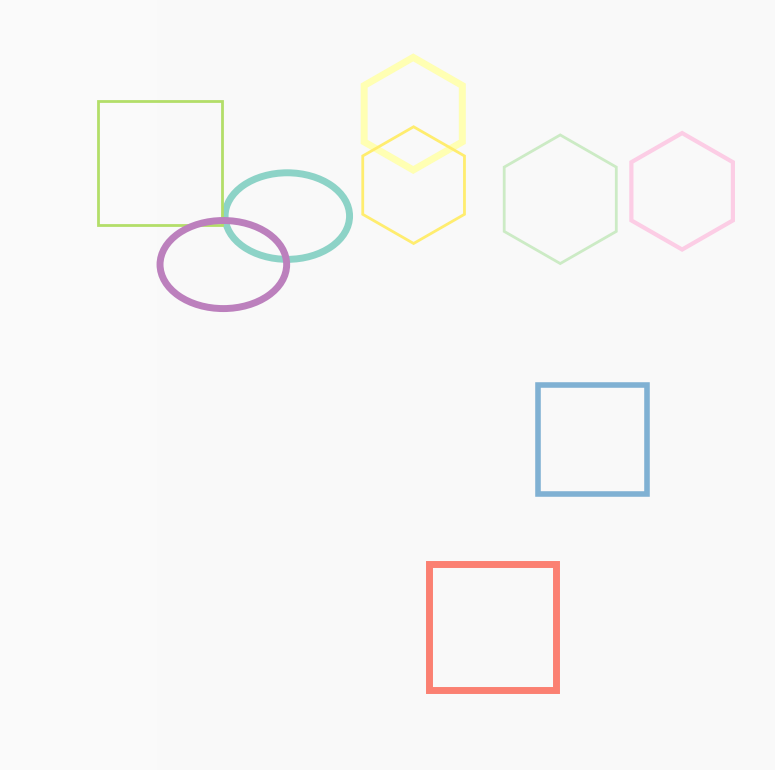[{"shape": "oval", "thickness": 2.5, "radius": 0.4, "center": [0.371, 0.719]}, {"shape": "hexagon", "thickness": 2.5, "radius": 0.37, "center": [0.533, 0.852]}, {"shape": "square", "thickness": 2.5, "radius": 0.41, "center": [0.635, 0.186]}, {"shape": "square", "thickness": 2, "radius": 0.35, "center": [0.764, 0.429]}, {"shape": "square", "thickness": 1, "radius": 0.4, "center": [0.207, 0.788]}, {"shape": "hexagon", "thickness": 1.5, "radius": 0.38, "center": [0.88, 0.752]}, {"shape": "oval", "thickness": 2.5, "radius": 0.41, "center": [0.288, 0.656]}, {"shape": "hexagon", "thickness": 1, "radius": 0.42, "center": [0.723, 0.741]}, {"shape": "hexagon", "thickness": 1, "radius": 0.38, "center": [0.534, 0.76]}]